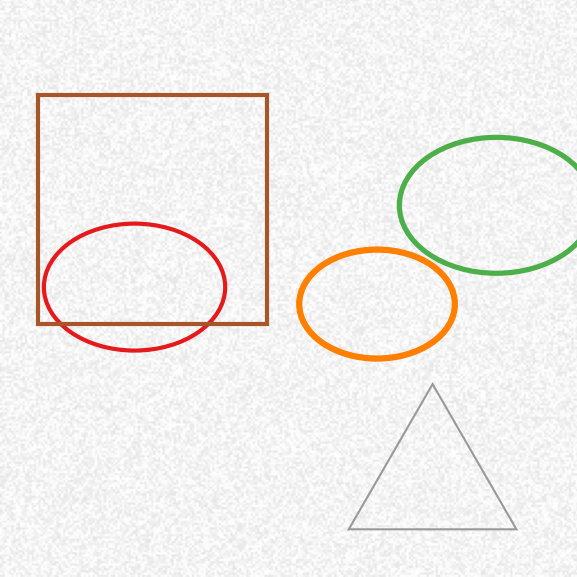[{"shape": "oval", "thickness": 2, "radius": 0.78, "center": [0.233, 0.502]}, {"shape": "oval", "thickness": 2.5, "radius": 0.84, "center": [0.86, 0.644]}, {"shape": "oval", "thickness": 3, "radius": 0.67, "center": [0.653, 0.473]}, {"shape": "square", "thickness": 2, "radius": 0.99, "center": [0.264, 0.636]}, {"shape": "triangle", "thickness": 1, "radius": 0.84, "center": [0.749, 0.166]}]